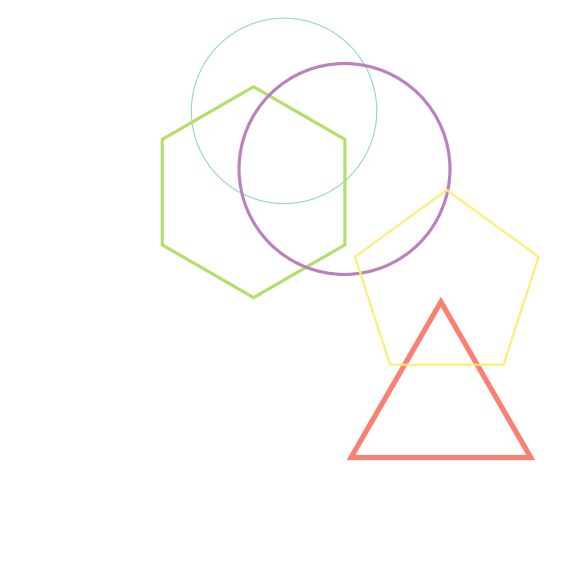[{"shape": "circle", "thickness": 0.5, "radius": 0.8, "center": [0.492, 0.807]}, {"shape": "triangle", "thickness": 2.5, "radius": 0.9, "center": [0.763, 0.297]}, {"shape": "hexagon", "thickness": 1.5, "radius": 0.91, "center": [0.439, 0.666]}, {"shape": "circle", "thickness": 1.5, "radius": 0.91, "center": [0.597, 0.707]}, {"shape": "pentagon", "thickness": 1, "radius": 0.84, "center": [0.774, 0.503]}]